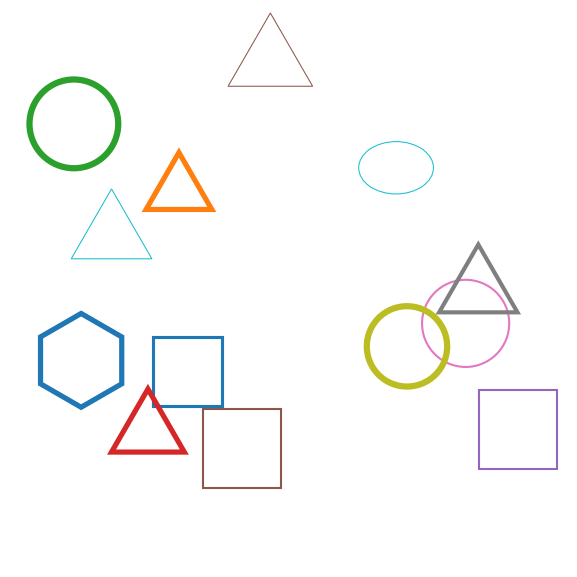[{"shape": "hexagon", "thickness": 2.5, "radius": 0.41, "center": [0.14, 0.375]}, {"shape": "square", "thickness": 1.5, "radius": 0.3, "center": [0.325, 0.356]}, {"shape": "triangle", "thickness": 2.5, "radius": 0.33, "center": [0.31, 0.669]}, {"shape": "circle", "thickness": 3, "radius": 0.38, "center": [0.128, 0.785]}, {"shape": "triangle", "thickness": 2.5, "radius": 0.36, "center": [0.256, 0.253]}, {"shape": "square", "thickness": 1, "radius": 0.34, "center": [0.897, 0.255]}, {"shape": "triangle", "thickness": 0.5, "radius": 0.42, "center": [0.468, 0.892]}, {"shape": "square", "thickness": 1, "radius": 0.34, "center": [0.419, 0.222]}, {"shape": "circle", "thickness": 1, "radius": 0.38, "center": [0.806, 0.439]}, {"shape": "triangle", "thickness": 2, "radius": 0.39, "center": [0.828, 0.497]}, {"shape": "circle", "thickness": 3, "radius": 0.35, "center": [0.705, 0.399]}, {"shape": "triangle", "thickness": 0.5, "radius": 0.4, "center": [0.193, 0.591]}, {"shape": "oval", "thickness": 0.5, "radius": 0.32, "center": [0.686, 0.709]}]